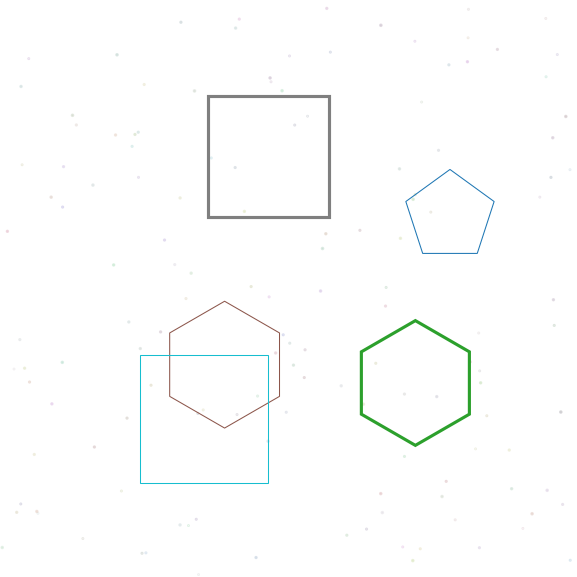[{"shape": "pentagon", "thickness": 0.5, "radius": 0.4, "center": [0.779, 0.625]}, {"shape": "hexagon", "thickness": 1.5, "radius": 0.54, "center": [0.719, 0.336]}, {"shape": "hexagon", "thickness": 0.5, "radius": 0.55, "center": [0.389, 0.368]}, {"shape": "square", "thickness": 1.5, "radius": 0.52, "center": [0.465, 0.728]}, {"shape": "square", "thickness": 0.5, "radius": 0.56, "center": [0.353, 0.273]}]